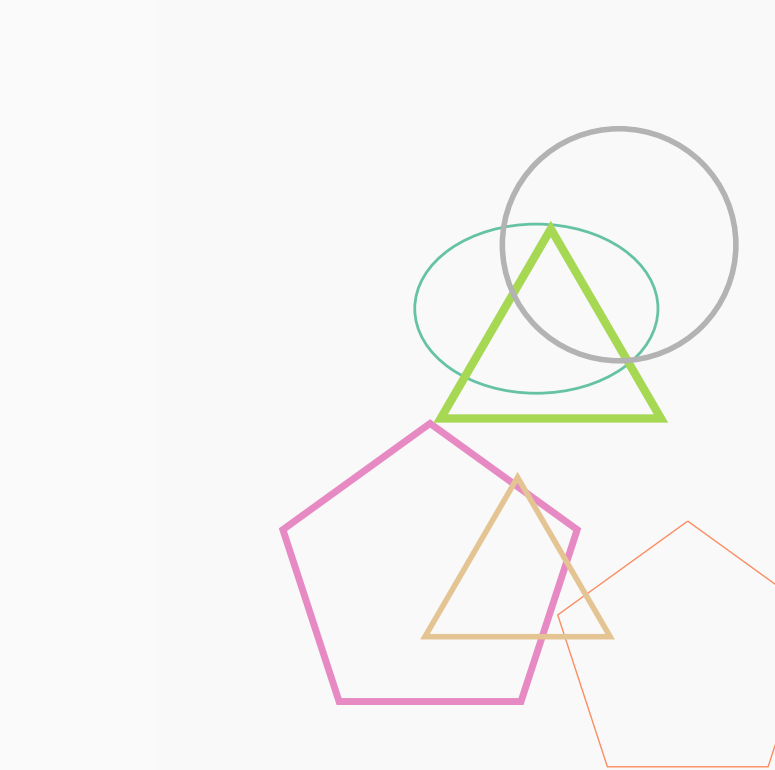[{"shape": "oval", "thickness": 1, "radius": 0.78, "center": [0.692, 0.599]}, {"shape": "pentagon", "thickness": 0.5, "radius": 0.88, "center": [0.887, 0.147]}, {"shape": "pentagon", "thickness": 2.5, "radius": 1.0, "center": [0.555, 0.25]}, {"shape": "triangle", "thickness": 3, "radius": 0.82, "center": [0.711, 0.539]}, {"shape": "triangle", "thickness": 2, "radius": 0.69, "center": [0.668, 0.242]}, {"shape": "circle", "thickness": 2, "radius": 0.75, "center": [0.799, 0.682]}]